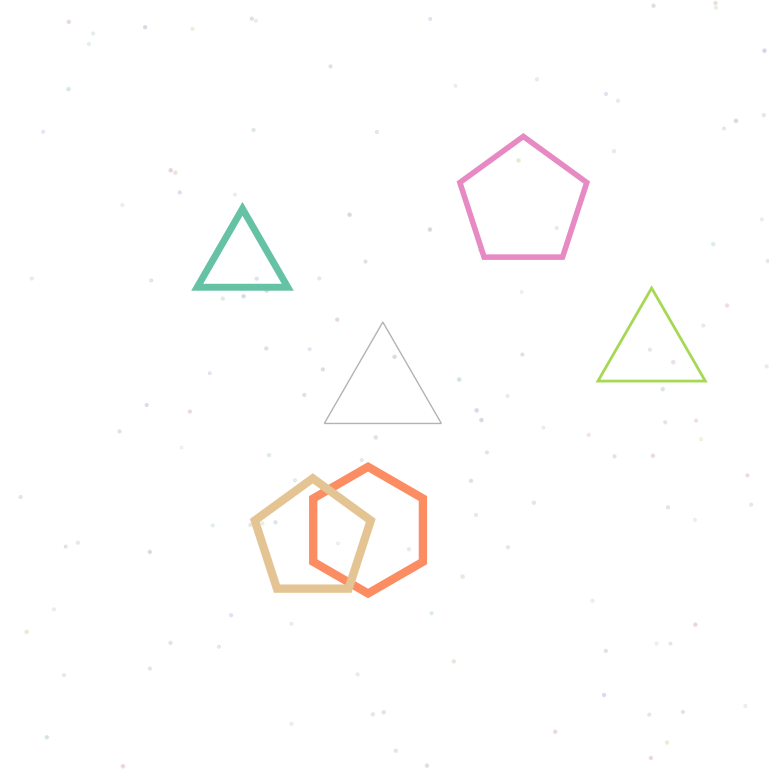[{"shape": "triangle", "thickness": 2.5, "radius": 0.34, "center": [0.315, 0.661]}, {"shape": "hexagon", "thickness": 3, "radius": 0.41, "center": [0.478, 0.312]}, {"shape": "pentagon", "thickness": 2, "radius": 0.43, "center": [0.68, 0.736]}, {"shape": "triangle", "thickness": 1, "radius": 0.4, "center": [0.846, 0.545]}, {"shape": "pentagon", "thickness": 3, "radius": 0.4, "center": [0.406, 0.3]}, {"shape": "triangle", "thickness": 0.5, "radius": 0.44, "center": [0.497, 0.494]}]